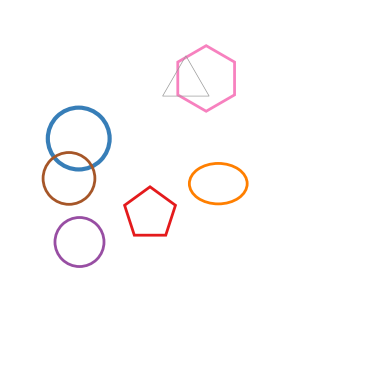[{"shape": "pentagon", "thickness": 2, "radius": 0.35, "center": [0.39, 0.445]}, {"shape": "circle", "thickness": 3, "radius": 0.4, "center": [0.204, 0.64]}, {"shape": "circle", "thickness": 2, "radius": 0.32, "center": [0.206, 0.371]}, {"shape": "oval", "thickness": 2, "radius": 0.38, "center": [0.567, 0.523]}, {"shape": "circle", "thickness": 2, "radius": 0.34, "center": [0.179, 0.537]}, {"shape": "hexagon", "thickness": 2, "radius": 0.43, "center": [0.536, 0.796]}, {"shape": "triangle", "thickness": 0.5, "radius": 0.35, "center": [0.483, 0.785]}]